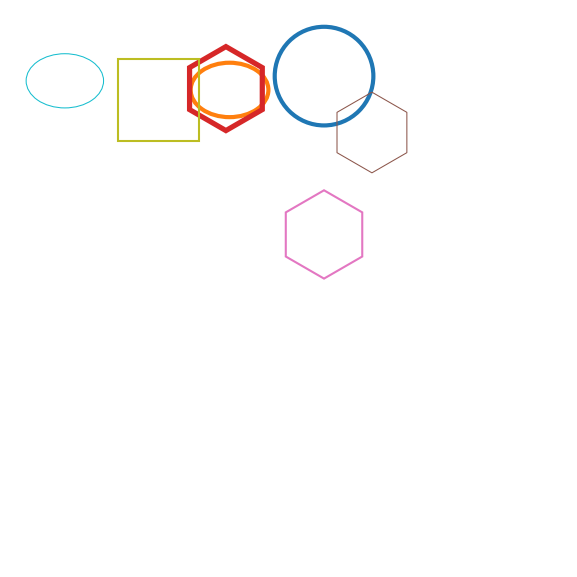[{"shape": "circle", "thickness": 2, "radius": 0.43, "center": [0.561, 0.867]}, {"shape": "oval", "thickness": 2, "radius": 0.34, "center": [0.397, 0.843]}, {"shape": "hexagon", "thickness": 2.5, "radius": 0.36, "center": [0.391, 0.846]}, {"shape": "hexagon", "thickness": 0.5, "radius": 0.35, "center": [0.644, 0.77]}, {"shape": "hexagon", "thickness": 1, "radius": 0.38, "center": [0.561, 0.593]}, {"shape": "square", "thickness": 1, "radius": 0.35, "center": [0.274, 0.825]}, {"shape": "oval", "thickness": 0.5, "radius": 0.34, "center": [0.112, 0.859]}]